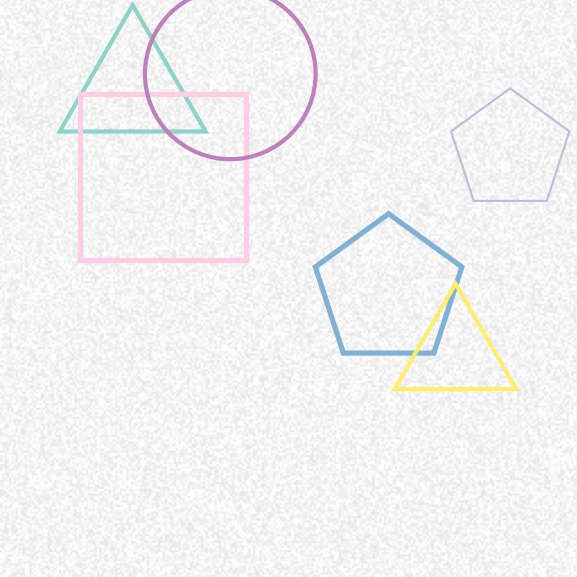[{"shape": "triangle", "thickness": 2, "radius": 0.73, "center": [0.23, 0.844]}, {"shape": "pentagon", "thickness": 1, "radius": 0.54, "center": [0.884, 0.738]}, {"shape": "pentagon", "thickness": 2.5, "radius": 0.67, "center": [0.673, 0.496]}, {"shape": "square", "thickness": 2.5, "radius": 0.72, "center": [0.282, 0.693]}, {"shape": "circle", "thickness": 2, "radius": 0.74, "center": [0.399, 0.871]}, {"shape": "triangle", "thickness": 2, "radius": 0.61, "center": [0.789, 0.386]}]